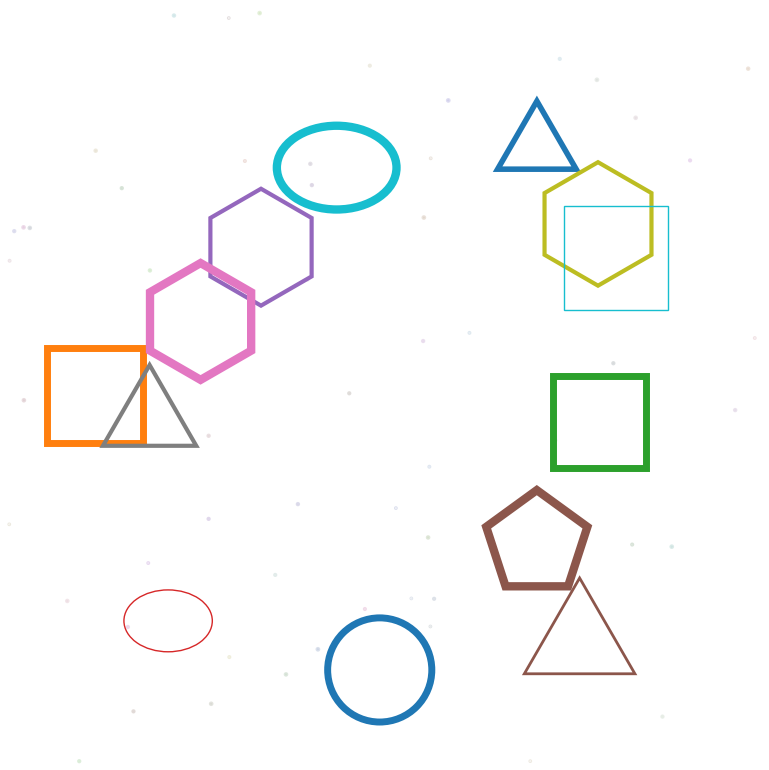[{"shape": "circle", "thickness": 2.5, "radius": 0.34, "center": [0.493, 0.13]}, {"shape": "triangle", "thickness": 2, "radius": 0.29, "center": [0.697, 0.81]}, {"shape": "square", "thickness": 2.5, "radius": 0.31, "center": [0.123, 0.487]}, {"shape": "square", "thickness": 2.5, "radius": 0.3, "center": [0.778, 0.452]}, {"shape": "oval", "thickness": 0.5, "radius": 0.29, "center": [0.218, 0.194]}, {"shape": "hexagon", "thickness": 1.5, "radius": 0.38, "center": [0.339, 0.679]}, {"shape": "pentagon", "thickness": 3, "radius": 0.35, "center": [0.697, 0.294]}, {"shape": "triangle", "thickness": 1, "radius": 0.41, "center": [0.753, 0.166]}, {"shape": "hexagon", "thickness": 3, "radius": 0.38, "center": [0.261, 0.583]}, {"shape": "triangle", "thickness": 1.5, "radius": 0.35, "center": [0.194, 0.456]}, {"shape": "hexagon", "thickness": 1.5, "radius": 0.4, "center": [0.777, 0.709]}, {"shape": "oval", "thickness": 3, "radius": 0.39, "center": [0.437, 0.782]}, {"shape": "square", "thickness": 0.5, "radius": 0.34, "center": [0.8, 0.665]}]